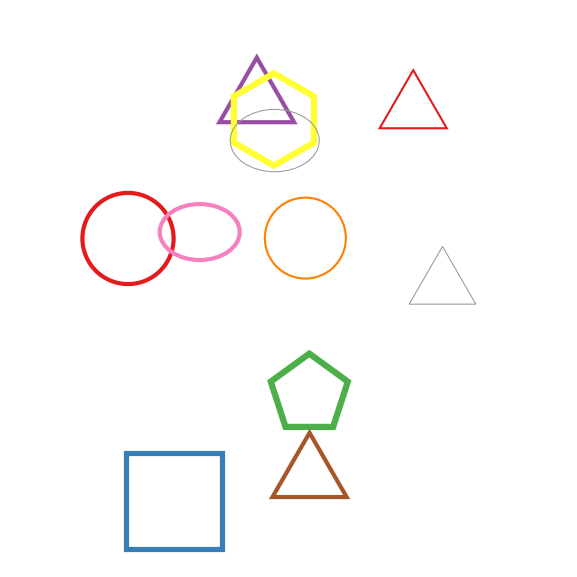[{"shape": "circle", "thickness": 2, "radius": 0.39, "center": [0.222, 0.586]}, {"shape": "triangle", "thickness": 1, "radius": 0.34, "center": [0.716, 0.811]}, {"shape": "square", "thickness": 2.5, "radius": 0.42, "center": [0.301, 0.132]}, {"shape": "pentagon", "thickness": 3, "radius": 0.35, "center": [0.536, 0.317]}, {"shape": "triangle", "thickness": 2, "radius": 0.37, "center": [0.445, 0.825]}, {"shape": "circle", "thickness": 1, "radius": 0.35, "center": [0.529, 0.587]}, {"shape": "hexagon", "thickness": 3, "radius": 0.4, "center": [0.474, 0.792]}, {"shape": "triangle", "thickness": 2, "radius": 0.37, "center": [0.536, 0.176]}, {"shape": "oval", "thickness": 2, "radius": 0.35, "center": [0.346, 0.597]}, {"shape": "triangle", "thickness": 0.5, "radius": 0.33, "center": [0.766, 0.506]}, {"shape": "oval", "thickness": 0.5, "radius": 0.39, "center": [0.476, 0.756]}]